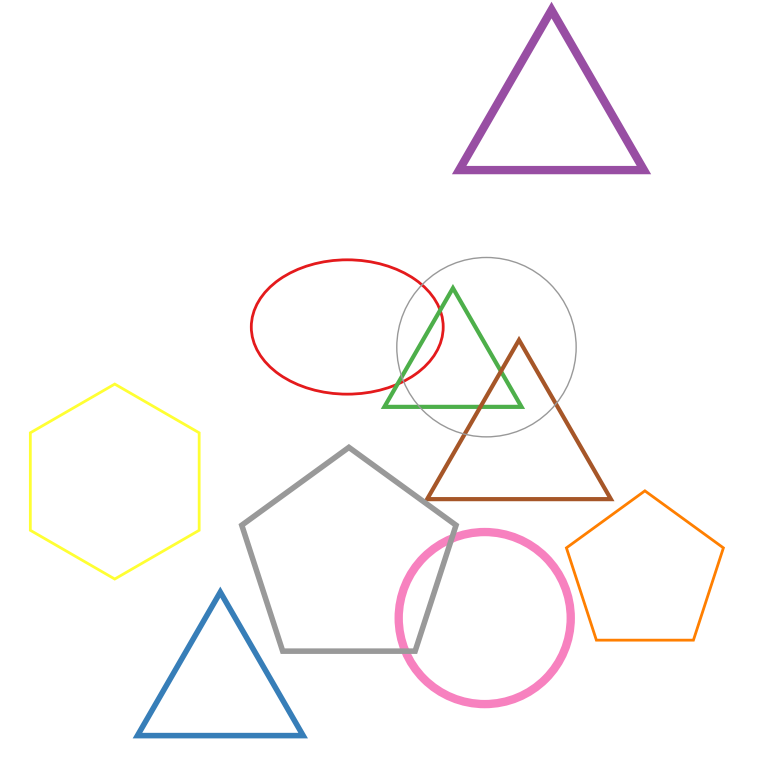[{"shape": "oval", "thickness": 1, "radius": 0.62, "center": [0.451, 0.575]}, {"shape": "triangle", "thickness": 2, "radius": 0.62, "center": [0.286, 0.107]}, {"shape": "triangle", "thickness": 1.5, "radius": 0.51, "center": [0.588, 0.523]}, {"shape": "triangle", "thickness": 3, "radius": 0.69, "center": [0.716, 0.848]}, {"shape": "pentagon", "thickness": 1, "radius": 0.54, "center": [0.838, 0.255]}, {"shape": "hexagon", "thickness": 1, "radius": 0.63, "center": [0.149, 0.375]}, {"shape": "triangle", "thickness": 1.5, "radius": 0.69, "center": [0.674, 0.421]}, {"shape": "circle", "thickness": 3, "radius": 0.56, "center": [0.63, 0.197]}, {"shape": "pentagon", "thickness": 2, "radius": 0.73, "center": [0.453, 0.273]}, {"shape": "circle", "thickness": 0.5, "radius": 0.58, "center": [0.632, 0.549]}]